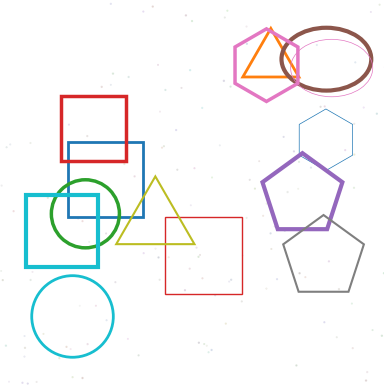[{"shape": "square", "thickness": 2, "radius": 0.49, "center": [0.275, 0.534]}, {"shape": "hexagon", "thickness": 0.5, "radius": 0.4, "center": [0.846, 0.637]}, {"shape": "triangle", "thickness": 2, "radius": 0.42, "center": [0.703, 0.842]}, {"shape": "circle", "thickness": 2.5, "radius": 0.44, "center": [0.222, 0.445]}, {"shape": "square", "thickness": 2.5, "radius": 0.42, "center": [0.242, 0.666]}, {"shape": "square", "thickness": 1, "radius": 0.5, "center": [0.53, 0.336]}, {"shape": "pentagon", "thickness": 3, "radius": 0.55, "center": [0.786, 0.493]}, {"shape": "oval", "thickness": 3, "radius": 0.58, "center": [0.848, 0.846]}, {"shape": "oval", "thickness": 0.5, "radius": 0.53, "center": [0.862, 0.823]}, {"shape": "hexagon", "thickness": 2.5, "radius": 0.47, "center": [0.692, 0.831]}, {"shape": "pentagon", "thickness": 1.5, "radius": 0.55, "center": [0.84, 0.331]}, {"shape": "triangle", "thickness": 1.5, "radius": 0.59, "center": [0.403, 0.424]}, {"shape": "square", "thickness": 3, "radius": 0.47, "center": [0.161, 0.4]}, {"shape": "circle", "thickness": 2, "radius": 0.53, "center": [0.188, 0.178]}]